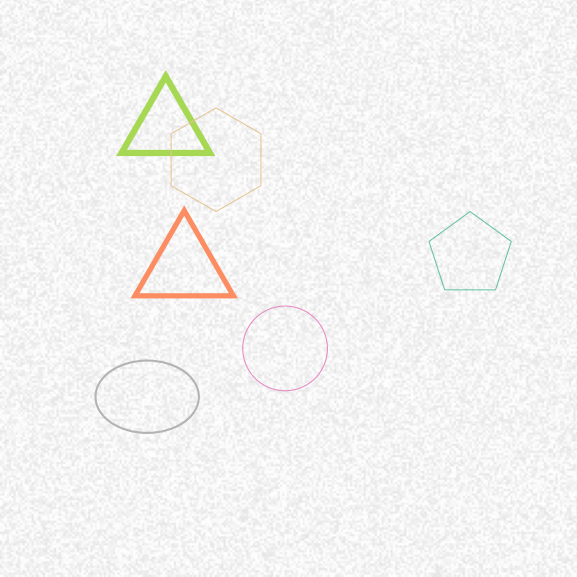[{"shape": "pentagon", "thickness": 0.5, "radius": 0.37, "center": [0.814, 0.558]}, {"shape": "triangle", "thickness": 2.5, "radius": 0.49, "center": [0.319, 0.536]}, {"shape": "circle", "thickness": 0.5, "radius": 0.37, "center": [0.494, 0.396]}, {"shape": "triangle", "thickness": 3, "radius": 0.44, "center": [0.287, 0.779]}, {"shape": "hexagon", "thickness": 0.5, "radius": 0.45, "center": [0.374, 0.723]}, {"shape": "oval", "thickness": 1, "radius": 0.45, "center": [0.255, 0.312]}]